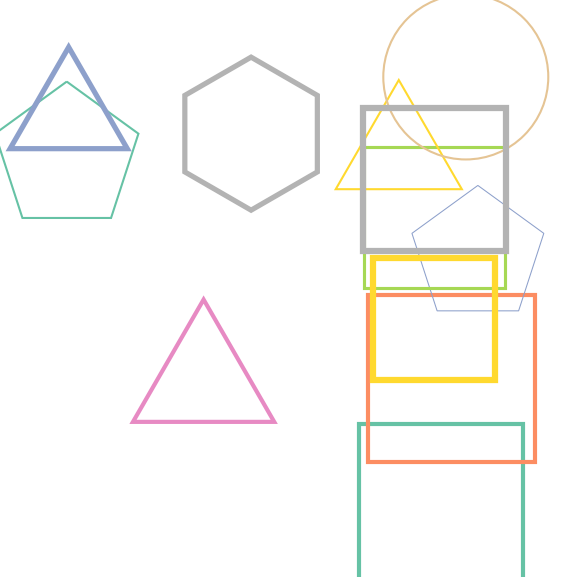[{"shape": "square", "thickness": 2, "radius": 0.71, "center": [0.763, 0.123]}, {"shape": "pentagon", "thickness": 1, "radius": 0.65, "center": [0.116, 0.727]}, {"shape": "square", "thickness": 2, "radius": 0.72, "center": [0.781, 0.343]}, {"shape": "pentagon", "thickness": 0.5, "radius": 0.6, "center": [0.827, 0.558]}, {"shape": "triangle", "thickness": 2.5, "radius": 0.59, "center": [0.119, 0.8]}, {"shape": "triangle", "thickness": 2, "radius": 0.71, "center": [0.353, 0.339]}, {"shape": "square", "thickness": 1.5, "radius": 0.61, "center": [0.752, 0.622]}, {"shape": "square", "thickness": 3, "radius": 0.53, "center": [0.751, 0.446]}, {"shape": "triangle", "thickness": 1, "radius": 0.63, "center": [0.691, 0.735]}, {"shape": "circle", "thickness": 1, "radius": 0.71, "center": [0.807, 0.866]}, {"shape": "square", "thickness": 3, "radius": 0.62, "center": [0.752, 0.689]}, {"shape": "hexagon", "thickness": 2.5, "radius": 0.66, "center": [0.435, 0.768]}]